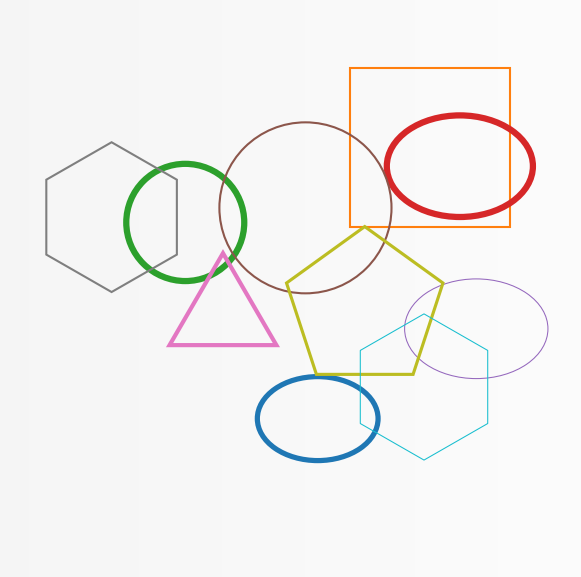[{"shape": "oval", "thickness": 2.5, "radius": 0.52, "center": [0.547, 0.274]}, {"shape": "square", "thickness": 1, "radius": 0.69, "center": [0.74, 0.744]}, {"shape": "circle", "thickness": 3, "radius": 0.51, "center": [0.319, 0.614]}, {"shape": "oval", "thickness": 3, "radius": 0.63, "center": [0.791, 0.711]}, {"shape": "oval", "thickness": 0.5, "radius": 0.62, "center": [0.819, 0.43]}, {"shape": "circle", "thickness": 1, "radius": 0.74, "center": [0.526, 0.639]}, {"shape": "triangle", "thickness": 2, "radius": 0.53, "center": [0.384, 0.455]}, {"shape": "hexagon", "thickness": 1, "radius": 0.65, "center": [0.192, 0.623]}, {"shape": "pentagon", "thickness": 1.5, "radius": 0.71, "center": [0.628, 0.465]}, {"shape": "hexagon", "thickness": 0.5, "radius": 0.63, "center": [0.729, 0.329]}]